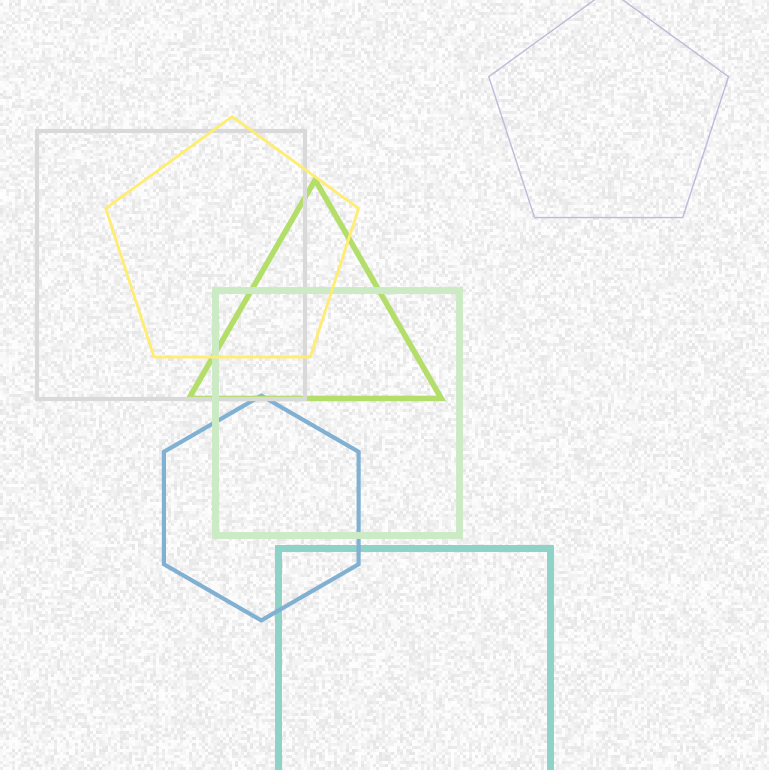[{"shape": "square", "thickness": 2.5, "radius": 0.88, "center": [0.537, 0.112]}, {"shape": "pentagon", "thickness": 0.5, "radius": 0.82, "center": [0.79, 0.85]}, {"shape": "hexagon", "thickness": 1.5, "radius": 0.73, "center": [0.339, 0.34]}, {"shape": "triangle", "thickness": 2, "radius": 0.95, "center": [0.409, 0.577]}, {"shape": "square", "thickness": 1.5, "radius": 0.87, "center": [0.222, 0.656]}, {"shape": "square", "thickness": 2.5, "radius": 0.79, "center": [0.438, 0.464]}, {"shape": "pentagon", "thickness": 1, "radius": 0.86, "center": [0.302, 0.676]}]